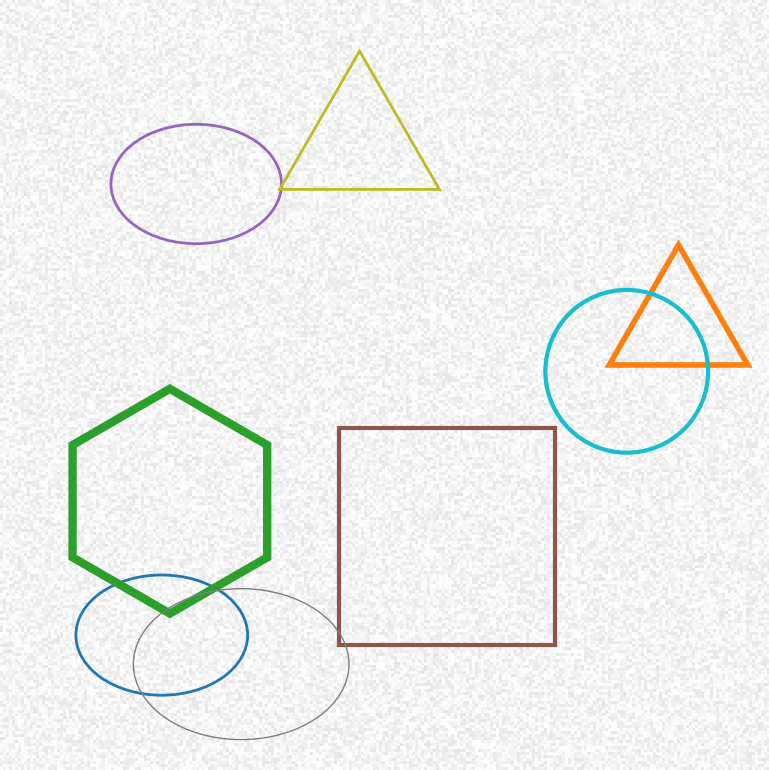[{"shape": "oval", "thickness": 1, "radius": 0.56, "center": [0.21, 0.175]}, {"shape": "triangle", "thickness": 2, "radius": 0.52, "center": [0.881, 0.578]}, {"shape": "hexagon", "thickness": 3, "radius": 0.73, "center": [0.221, 0.349]}, {"shape": "oval", "thickness": 1, "radius": 0.55, "center": [0.255, 0.761]}, {"shape": "square", "thickness": 1.5, "radius": 0.7, "center": [0.58, 0.303]}, {"shape": "oval", "thickness": 0.5, "radius": 0.7, "center": [0.313, 0.137]}, {"shape": "triangle", "thickness": 1, "radius": 0.6, "center": [0.467, 0.814]}, {"shape": "circle", "thickness": 1.5, "radius": 0.53, "center": [0.814, 0.518]}]